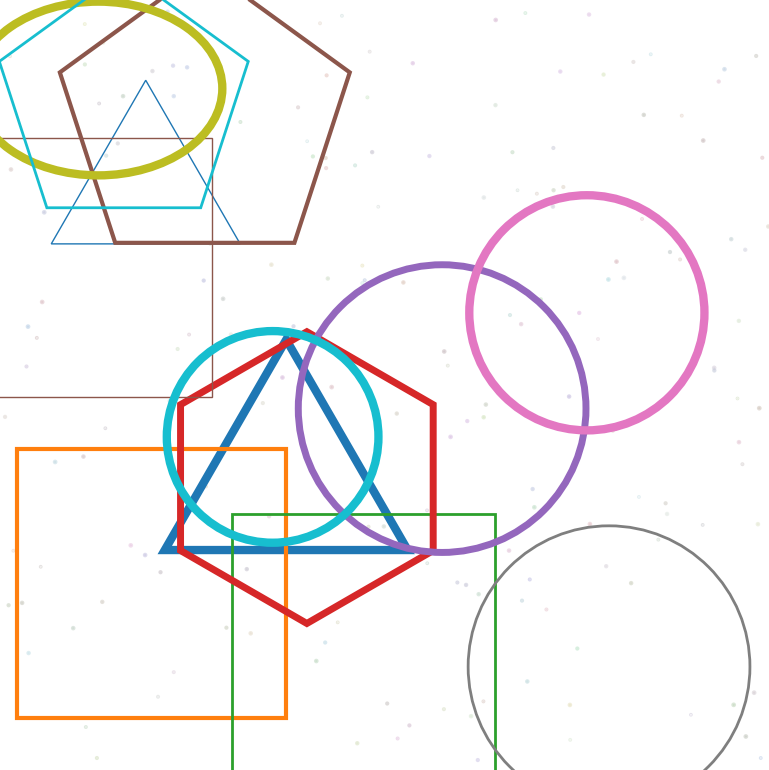[{"shape": "triangle", "thickness": 0.5, "radius": 0.71, "center": [0.189, 0.754]}, {"shape": "triangle", "thickness": 3, "radius": 0.91, "center": [0.372, 0.377]}, {"shape": "square", "thickness": 1.5, "radius": 0.87, "center": [0.196, 0.242]}, {"shape": "square", "thickness": 1, "radius": 0.85, "center": [0.472, 0.162]}, {"shape": "hexagon", "thickness": 2.5, "radius": 0.95, "center": [0.399, 0.38]}, {"shape": "circle", "thickness": 2.5, "radius": 0.93, "center": [0.574, 0.469]}, {"shape": "square", "thickness": 0.5, "radius": 0.84, "center": [0.107, 0.652]}, {"shape": "pentagon", "thickness": 1.5, "radius": 0.99, "center": [0.266, 0.845]}, {"shape": "circle", "thickness": 3, "radius": 0.76, "center": [0.762, 0.594]}, {"shape": "circle", "thickness": 1, "radius": 0.91, "center": [0.791, 0.134]}, {"shape": "oval", "thickness": 3, "radius": 0.81, "center": [0.128, 0.885]}, {"shape": "circle", "thickness": 3, "radius": 0.69, "center": [0.354, 0.433]}, {"shape": "pentagon", "thickness": 1, "radius": 0.85, "center": [0.161, 0.868]}]